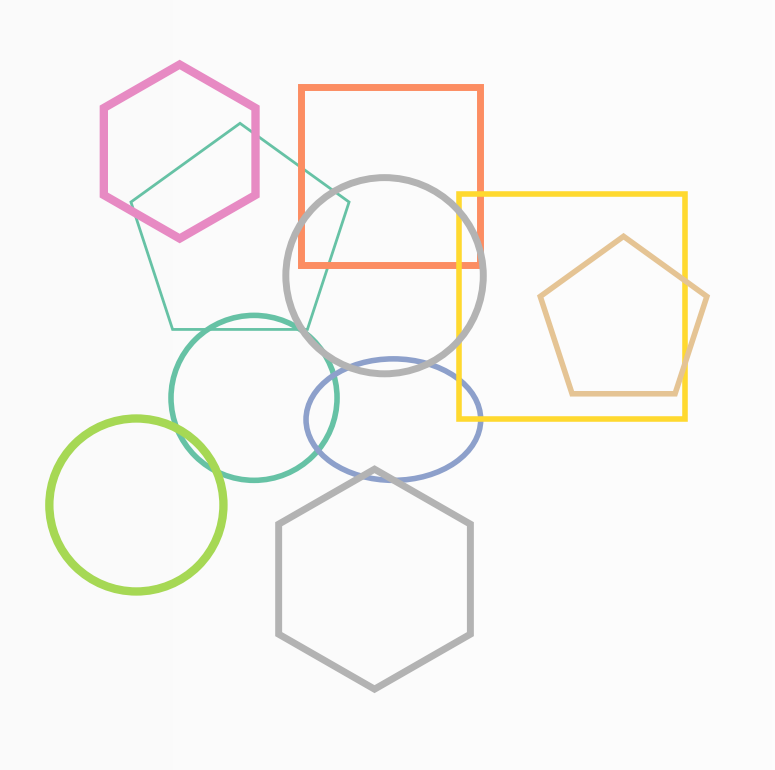[{"shape": "pentagon", "thickness": 1, "radius": 0.74, "center": [0.31, 0.692]}, {"shape": "circle", "thickness": 2, "radius": 0.54, "center": [0.328, 0.483]}, {"shape": "square", "thickness": 2.5, "radius": 0.58, "center": [0.504, 0.772]}, {"shape": "oval", "thickness": 2, "radius": 0.56, "center": [0.508, 0.455]}, {"shape": "hexagon", "thickness": 3, "radius": 0.56, "center": [0.232, 0.803]}, {"shape": "circle", "thickness": 3, "radius": 0.56, "center": [0.176, 0.344]}, {"shape": "square", "thickness": 2, "radius": 0.73, "center": [0.738, 0.602]}, {"shape": "pentagon", "thickness": 2, "radius": 0.57, "center": [0.805, 0.58]}, {"shape": "hexagon", "thickness": 2.5, "radius": 0.71, "center": [0.483, 0.248]}, {"shape": "circle", "thickness": 2.5, "radius": 0.64, "center": [0.496, 0.642]}]